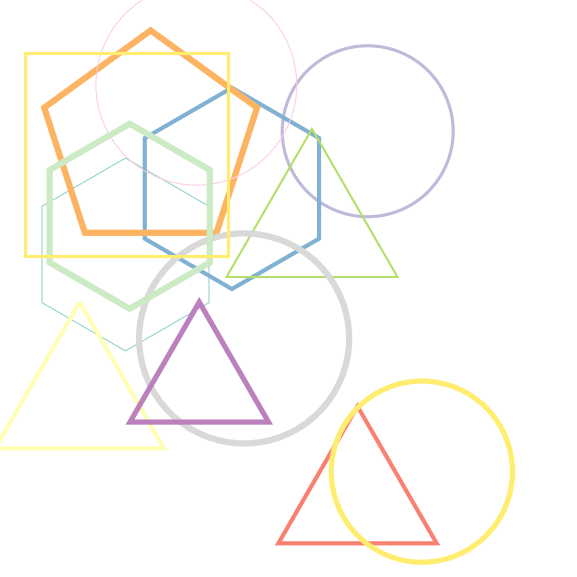[{"shape": "hexagon", "thickness": 0.5, "radius": 0.83, "center": [0.217, 0.559]}, {"shape": "triangle", "thickness": 2, "radius": 0.84, "center": [0.138, 0.307]}, {"shape": "circle", "thickness": 1.5, "radius": 0.74, "center": [0.637, 0.772]}, {"shape": "triangle", "thickness": 2, "radius": 0.79, "center": [0.619, 0.137]}, {"shape": "hexagon", "thickness": 2, "radius": 0.87, "center": [0.402, 0.673]}, {"shape": "pentagon", "thickness": 3, "radius": 0.97, "center": [0.261, 0.753]}, {"shape": "triangle", "thickness": 1, "radius": 0.85, "center": [0.54, 0.605]}, {"shape": "circle", "thickness": 0.5, "radius": 0.87, "center": [0.34, 0.852]}, {"shape": "circle", "thickness": 3, "radius": 0.91, "center": [0.423, 0.413]}, {"shape": "triangle", "thickness": 2.5, "radius": 0.69, "center": [0.345, 0.338]}, {"shape": "hexagon", "thickness": 3, "radius": 0.8, "center": [0.225, 0.625]}, {"shape": "square", "thickness": 1.5, "radius": 0.88, "center": [0.219, 0.732]}, {"shape": "circle", "thickness": 2.5, "radius": 0.78, "center": [0.731, 0.182]}]